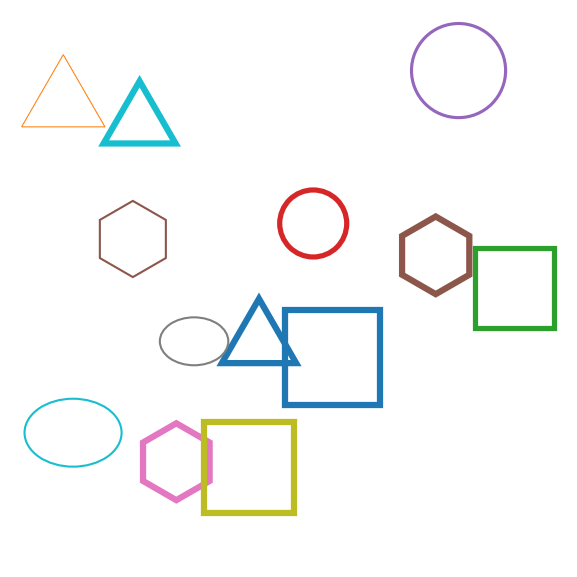[{"shape": "triangle", "thickness": 3, "radius": 0.37, "center": [0.448, 0.407]}, {"shape": "square", "thickness": 3, "radius": 0.41, "center": [0.575, 0.38]}, {"shape": "triangle", "thickness": 0.5, "radius": 0.42, "center": [0.11, 0.821]}, {"shape": "square", "thickness": 2.5, "radius": 0.34, "center": [0.891, 0.501]}, {"shape": "circle", "thickness": 2.5, "radius": 0.29, "center": [0.542, 0.612]}, {"shape": "circle", "thickness": 1.5, "radius": 0.41, "center": [0.794, 0.877]}, {"shape": "hexagon", "thickness": 3, "radius": 0.34, "center": [0.754, 0.557]}, {"shape": "hexagon", "thickness": 1, "radius": 0.33, "center": [0.23, 0.585]}, {"shape": "hexagon", "thickness": 3, "radius": 0.33, "center": [0.305, 0.2]}, {"shape": "oval", "thickness": 1, "radius": 0.3, "center": [0.336, 0.408]}, {"shape": "square", "thickness": 3, "radius": 0.39, "center": [0.431, 0.19]}, {"shape": "triangle", "thickness": 3, "radius": 0.36, "center": [0.242, 0.787]}, {"shape": "oval", "thickness": 1, "radius": 0.42, "center": [0.127, 0.25]}]